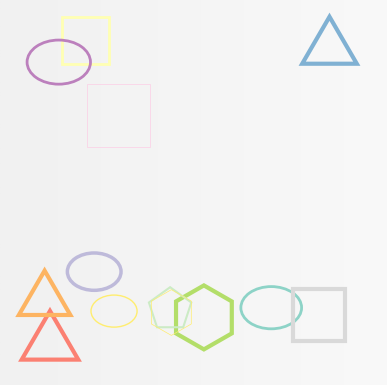[{"shape": "oval", "thickness": 2, "radius": 0.39, "center": [0.7, 0.201]}, {"shape": "square", "thickness": 2, "radius": 0.31, "center": [0.221, 0.896]}, {"shape": "oval", "thickness": 2.5, "radius": 0.35, "center": [0.243, 0.294]}, {"shape": "triangle", "thickness": 3, "radius": 0.42, "center": [0.129, 0.108]}, {"shape": "triangle", "thickness": 3, "radius": 0.41, "center": [0.85, 0.875]}, {"shape": "triangle", "thickness": 3, "radius": 0.38, "center": [0.115, 0.22]}, {"shape": "hexagon", "thickness": 3, "radius": 0.42, "center": [0.526, 0.176]}, {"shape": "square", "thickness": 0.5, "radius": 0.41, "center": [0.305, 0.699]}, {"shape": "square", "thickness": 3, "radius": 0.34, "center": [0.824, 0.181]}, {"shape": "oval", "thickness": 2, "radius": 0.41, "center": [0.152, 0.839]}, {"shape": "pentagon", "thickness": 1.5, "radius": 0.29, "center": [0.439, 0.197]}, {"shape": "oval", "thickness": 1, "radius": 0.3, "center": [0.294, 0.192]}, {"shape": "hexagon", "thickness": 0.5, "radius": 0.3, "center": [0.442, 0.188]}]